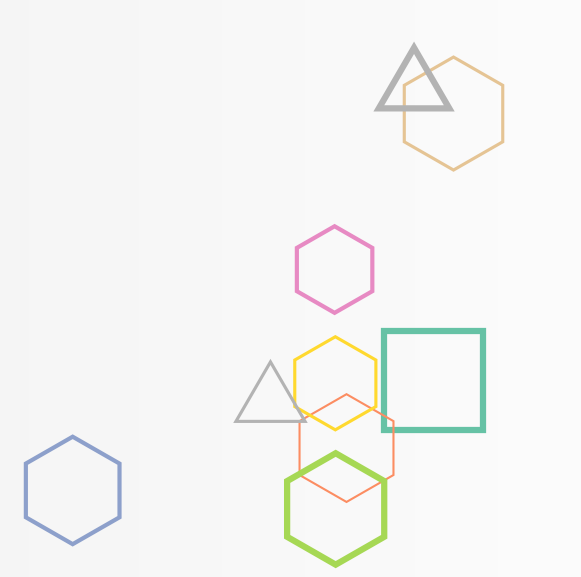[{"shape": "square", "thickness": 3, "radius": 0.43, "center": [0.746, 0.34]}, {"shape": "hexagon", "thickness": 1, "radius": 0.47, "center": [0.596, 0.223]}, {"shape": "hexagon", "thickness": 2, "radius": 0.47, "center": [0.125, 0.15]}, {"shape": "hexagon", "thickness": 2, "radius": 0.37, "center": [0.576, 0.532]}, {"shape": "hexagon", "thickness": 3, "radius": 0.48, "center": [0.578, 0.118]}, {"shape": "hexagon", "thickness": 1.5, "radius": 0.4, "center": [0.577, 0.335]}, {"shape": "hexagon", "thickness": 1.5, "radius": 0.49, "center": [0.78, 0.802]}, {"shape": "triangle", "thickness": 3, "radius": 0.35, "center": [0.712, 0.846]}, {"shape": "triangle", "thickness": 1.5, "radius": 0.34, "center": [0.465, 0.304]}]